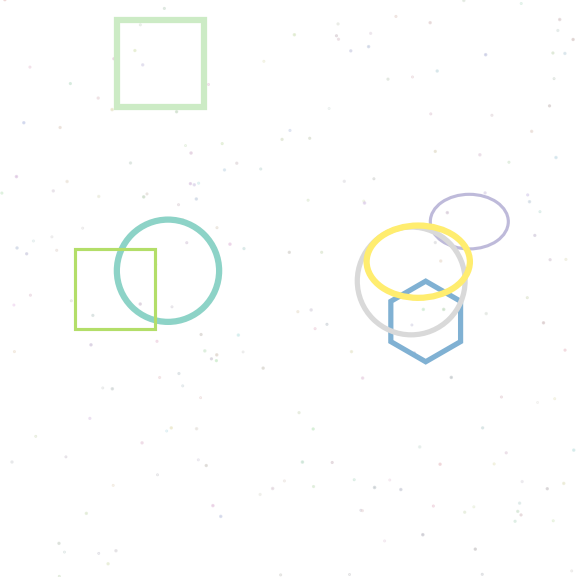[{"shape": "circle", "thickness": 3, "radius": 0.44, "center": [0.291, 0.53]}, {"shape": "oval", "thickness": 1.5, "radius": 0.34, "center": [0.813, 0.615]}, {"shape": "hexagon", "thickness": 2.5, "radius": 0.35, "center": [0.737, 0.442]}, {"shape": "square", "thickness": 1.5, "radius": 0.35, "center": [0.199, 0.499]}, {"shape": "circle", "thickness": 2.5, "radius": 0.47, "center": [0.712, 0.513]}, {"shape": "square", "thickness": 3, "radius": 0.38, "center": [0.278, 0.89]}, {"shape": "oval", "thickness": 3, "radius": 0.45, "center": [0.724, 0.546]}]